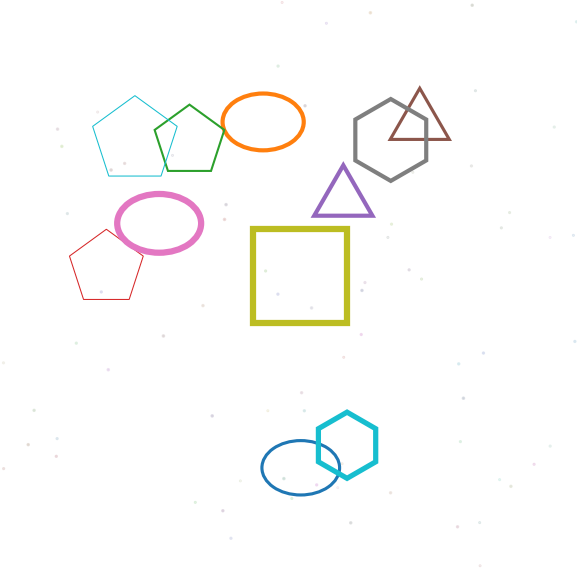[{"shape": "oval", "thickness": 1.5, "radius": 0.34, "center": [0.521, 0.189]}, {"shape": "oval", "thickness": 2, "radius": 0.35, "center": [0.456, 0.788]}, {"shape": "pentagon", "thickness": 1, "radius": 0.32, "center": [0.328, 0.754]}, {"shape": "pentagon", "thickness": 0.5, "radius": 0.34, "center": [0.184, 0.535]}, {"shape": "triangle", "thickness": 2, "radius": 0.29, "center": [0.594, 0.655]}, {"shape": "triangle", "thickness": 1.5, "radius": 0.3, "center": [0.727, 0.787]}, {"shape": "oval", "thickness": 3, "radius": 0.36, "center": [0.276, 0.612]}, {"shape": "hexagon", "thickness": 2, "radius": 0.35, "center": [0.677, 0.757]}, {"shape": "square", "thickness": 3, "radius": 0.41, "center": [0.52, 0.522]}, {"shape": "hexagon", "thickness": 2.5, "radius": 0.29, "center": [0.601, 0.228]}, {"shape": "pentagon", "thickness": 0.5, "radius": 0.38, "center": [0.234, 0.757]}]